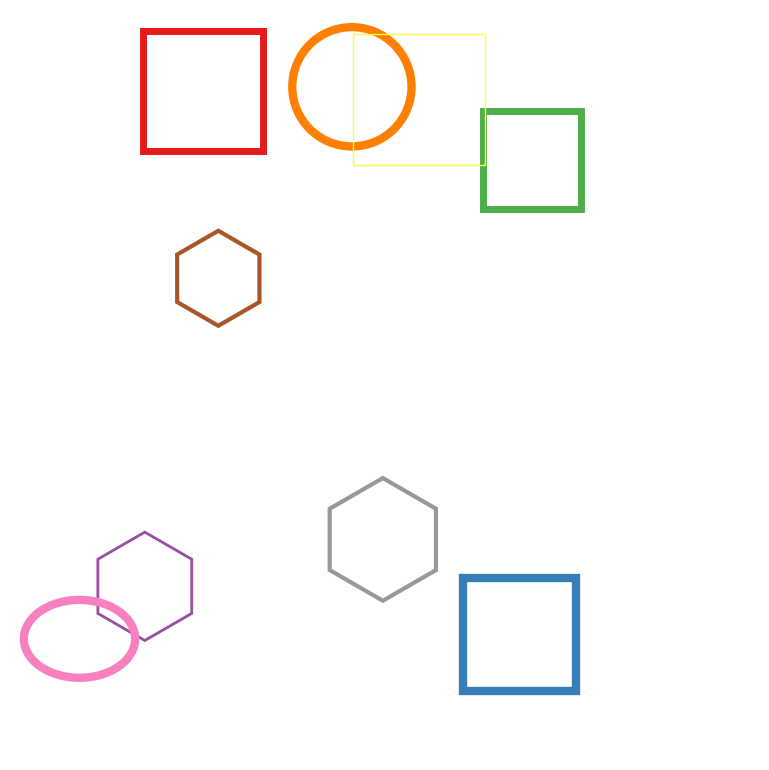[{"shape": "square", "thickness": 2.5, "radius": 0.39, "center": [0.264, 0.882]}, {"shape": "square", "thickness": 3, "radius": 0.37, "center": [0.675, 0.175]}, {"shape": "square", "thickness": 2.5, "radius": 0.32, "center": [0.691, 0.792]}, {"shape": "hexagon", "thickness": 1, "radius": 0.35, "center": [0.188, 0.239]}, {"shape": "circle", "thickness": 3, "radius": 0.39, "center": [0.457, 0.887]}, {"shape": "square", "thickness": 0.5, "radius": 0.43, "center": [0.544, 0.87]}, {"shape": "hexagon", "thickness": 1.5, "radius": 0.31, "center": [0.284, 0.639]}, {"shape": "oval", "thickness": 3, "radius": 0.36, "center": [0.103, 0.17]}, {"shape": "hexagon", "thickness": 1.5, "radius": 0.4, "center": [0.497, 0.299]}]